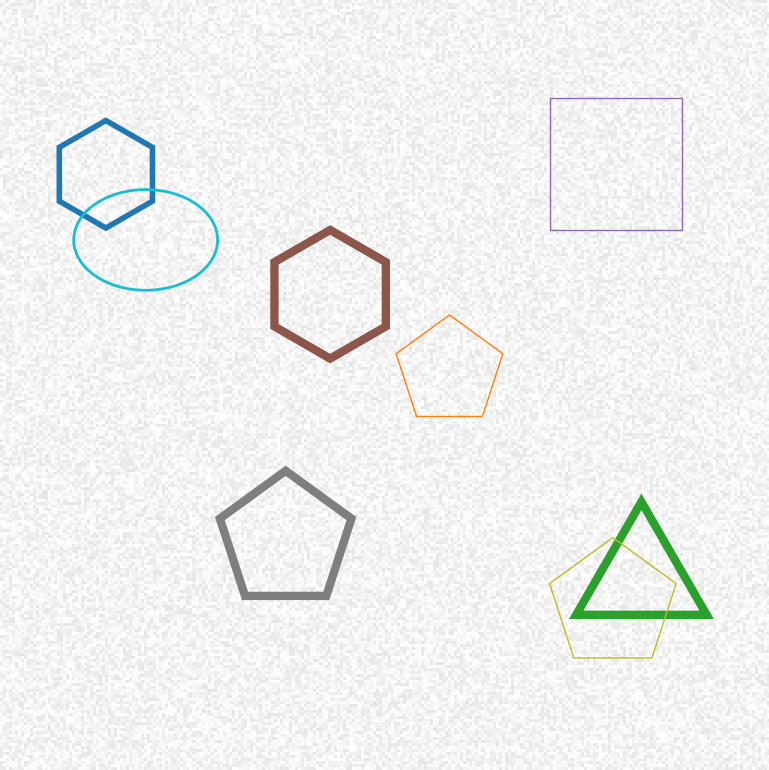[{"shape": "hexagon", "thickness": 2, "radius": 0.35, "center": [0.137, 0.774]}, {"shape": "pentagon", "thickness": 0.5, "radius": 0.36, "center": [0.584, 0.518]}, {"shape": "triangle", "thickness": 3, "radius": 0.49, "center": [0.833, 0.25]}, {"shape": "square", "thickness": 0.5, "radius": 0.43, "center": [0.8, 0.787]}, {"shape": "hexagon", "thickness": 3, "radius": 0.42, "center": [0.429, 0.618]}, {"shape": "pentagon", "thickness": 3, "radius": 0.45, "center": [0.371, 0.299]}, {"shape": "pentagon", "thickness": 0.5, "radius": 0.43, "center": [0.796, 0.215]}, {"shape": "oval", "thickness": 1, "radius": 0.47, "center": [0.189, 0.688]}]